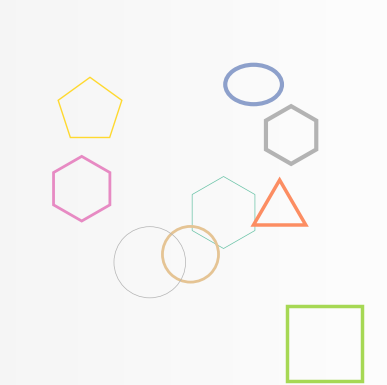[{"shape": "hexagon", "thickness": 0.5, "radius": 0.47, "center": [0.577, 0.448]}, {"shape": "triangle", "thickness": 2.5, "radius": 0.39, "center": [0.722, 0.455]}, {"shape": "oval", "thickness": 3, "radius": 0.37, "center": [0.654, 0.781]}, {"shape": "hexagon", "thickness": 2, "radius": 0.42, "center": [0.211, 0.51]}, {"shape": "square", "thickness": 2.5, "radius": 0.49, "center": [0.837, 0.108]}, {"shape": "pentagon", "thickness": 1, "radius": 0.43, "center": [0.232, 0.713]}, {"shape": "circle", "thickness": 2, "radius": 0.36, "center": [0.492, 0.34]}, {"shape": "circle", "thickness": 0.5, "radius": 0.46, "center": [0.387, 0.319]}, {"shape": "hexagon", "thickness": 3, "radius": 0.37, "center": [0.751, 0.649]}]